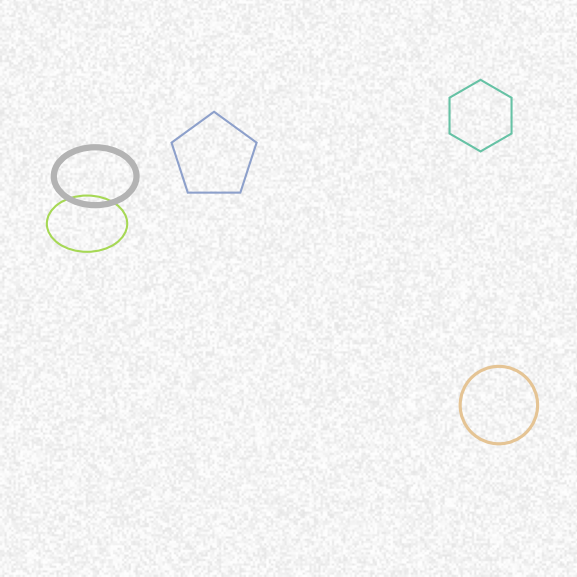[{"shape": "hexagon", "thickness": 1, "radius": 0.31, "center": [0.832, 0.799]}, {"shape": "pentagon", "thickness": 1, "radius": 0.39, "center": [0.371, 0.728]}, {"shape": "oval", "thickness": 1, "radius": 0.35, "center": [0.151, 0.612]}, {"shape": "circle", "thickness": 1.5, "radius": 0.34, "center": [0.864, 0.298]}, {"shape": "oval", "thickness": 3, "radius": 0.36, "center": [0.165, 0.694]}]